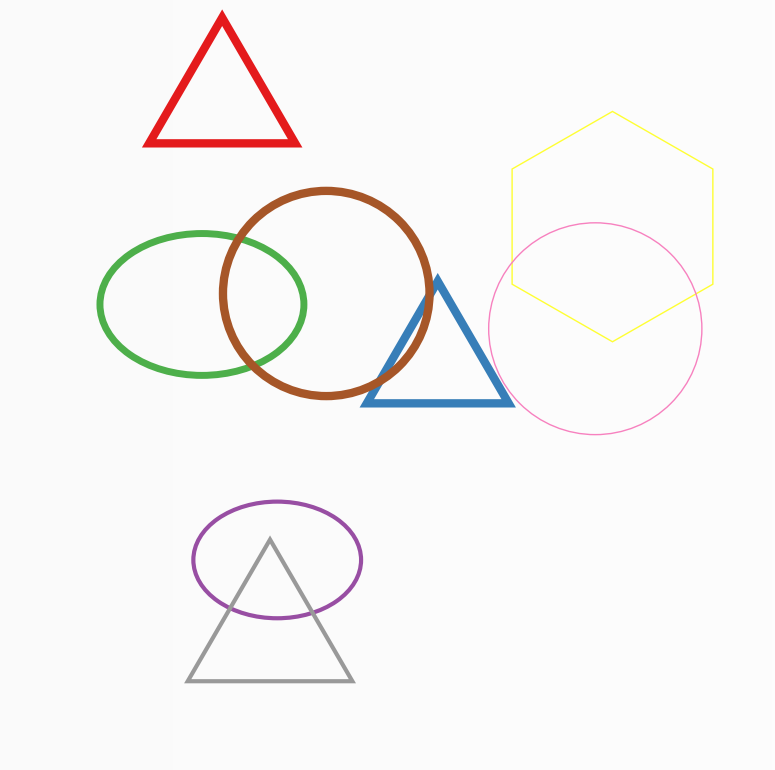[{"shape": "triangle", "thickness": 3, "radius": 0.54, "center": [0.287, 0.868]}, {"shape": "triangle", "thickness": 3, "radius": 0.53, "center": [0.565, 0.529]}, {"shape": "oval", "thickness": 2.5, "radius": 0.66, "center": [0.261, 0.605]}, {"shape": "oval", "thickness": 1.5, "radius": 0.54, "center": [0.358, 0.273]}, {"shape": "hexagon", "thickness": 0.5, "radius": 0.75, "center": [0.79, 0.706]}, {"shape": "circle", "thickness": 3, "radius": 0.67, "center": [0.421, 0.619]}, {"shape": "circle", "thickness": 0.5, "radius": 0.69, "center": [0.768, 0.573]}, {"shape": "triangle", "thickness": 1.5, "radius": 0.61, "center": [0.348, 0.177]}]